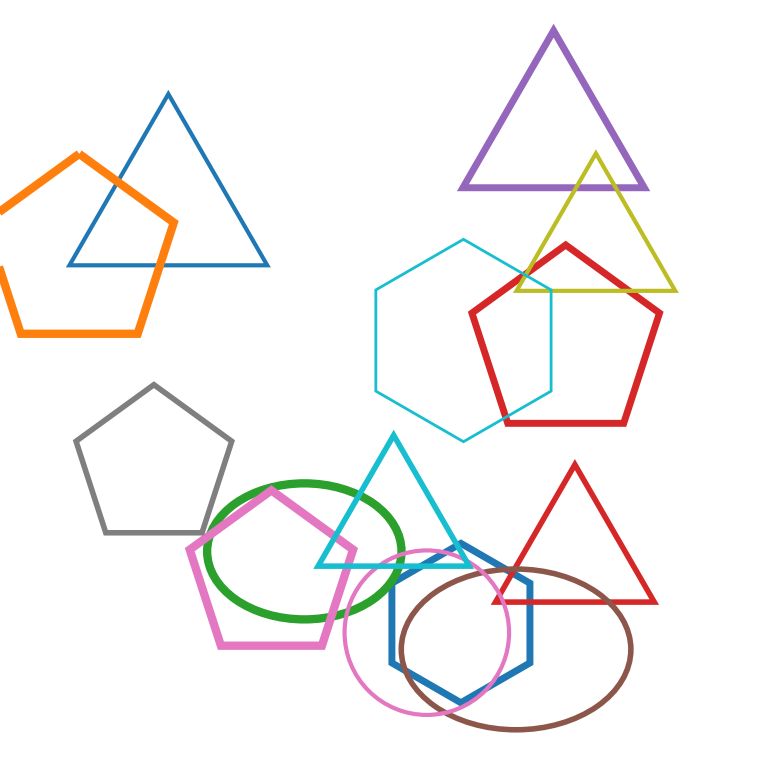[{"shape": "hexagon", "thickness": 2.5, "radius": 0.52, "center": [0.599, 0.191]}, {"shape": "triangle", "thickness": 1.5, "radius": 0.74, "center": [0.219, 0.73]}, {"shape": "pentagon", "thickness": 3, "radius": 0.65, "center": [0.103, 0.671]}, {"shape": "oval", "thickness": 3, "radius": 0.63, "center": [0.395, 0.284]}, {"shape": "triangle", "thickness": 2, "radius": 0.6, "center": [0.747, 0.278]}, {"shape": "pentagon", "thickness": 2.5, "radius": 0.64, "center": [0.735, 0.554]}, {"shape": "triangle", "thickness": 2.5, "radius": 0.68, "center": [0.719, 0.824]}, {"shape": "oval", "thickness": 2, "radius": 0.75, "center": [0.67, 0.157]}, {"shape": "circle", "thickness": 1.5, "radius": 0.53, "center": [0.554, 0.178]}, {"shape": "pentagon", "thickness": 3, "radius": 0.56, "center": [0.352, 0.252]}, {"shape": "pentagon", "thickness": 2, "radius": 0.53, "center": [0.2, 0.394]}, {"shape": "triangle", "thickness": 1.5, "radius": 0.59, "center": [0.774, 0.682]}, {"shape": "hexagon", "thickness": 1, "radius": 0.66, "center": [0.602, 0.558]}, {"shape": "triangle", "thickness": 2, "radius": 0.57, "center": [0.511, 0.321]}]